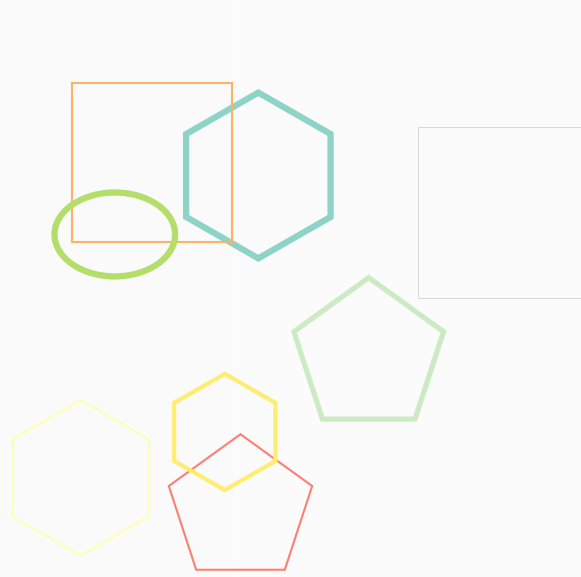[{"shape": "hexagon", "thickness": 3, "radius": 0.72, "center": [0.444, 0.695]}, {"shape": "hexagon", "thickness": 1, "radius": 0.67, "center": [0.139, 0.172]}, {"shape": "pentagon", "thickness": 1, "radius": 0.65, "center": [0.414, 0.118]}, {"shape": "square", "thickness": 1, "radius": 0.69, "center": [0.262, 0.718]}, {"shape": "oval", "thickness": 3, "radius": 0.52, "center": [0.198, 0.593]}, {"shape": "square", "thickness": 0.5, "radius": 0.74, "center": [0.867, 0.631]}, {"shape": "pentagon", "thickness": 2.5, "radius": 0.68, "center": [0.634, 0.383]}, {"shape": "hexagon", "thickness": 2, "radius": 0.5, "center": [0.387, 0.251]}]